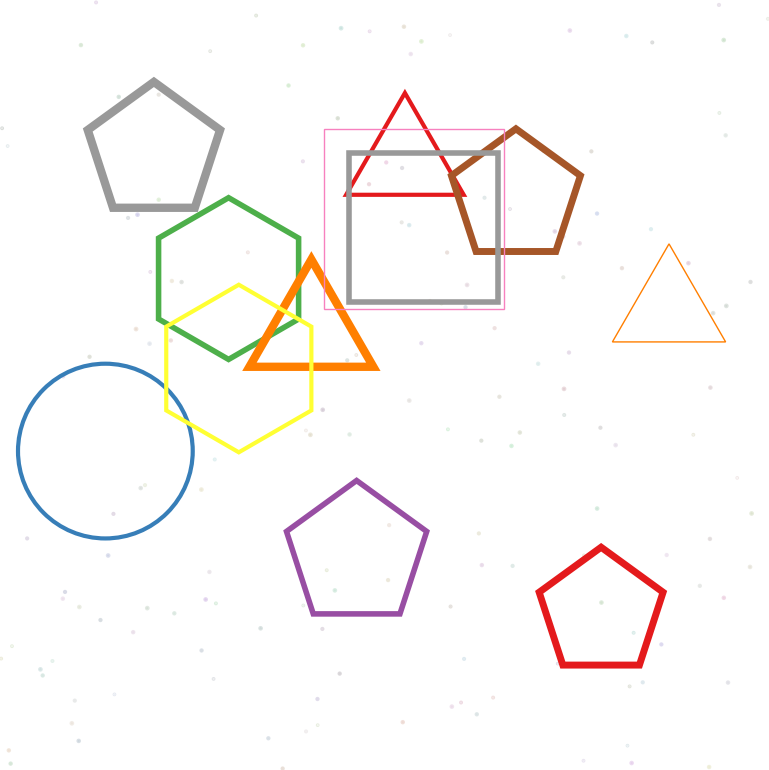[{"shape": "pentagon", "thickness": 2.5, "radius": 0.42, "center": [0.781, 0.205]}, {"shape": "triangle", "thickness": 1.5, "radius": 0.44, "center": [0.526, 0.791]}, {"shape": "circle", "thickness": 1.5, "radius": 0.57, "center": [0.137, 0.414]}, {"shape": "hexagon", "thickness": 2, "radius": 0.53, "center": [0.297, 0.638]}, {"shape": "pentagon", "thickness": 2, "radius": 0.48, "center": [0.463, 0.28]}, {"shape": "triangle", "thickness": 0.5, "radius": 0.42, "center": [0.869, 0.598]}, {"shape": "triangle", "thickness": 3, "radius": 0.46, "center": [0.404, 0.57]}, {"shape": "hexagon", "thickness": 1.5, "radius": 0.54, "center": [0.31, 0.521]}, {"shape": "pentagon", "thickness": 2.5, "radius": 0.44, "center": [0.67, 0.745]}, {"shape": "square", "thickness": 0.5, "radius": 0.58, "center": [0.538, 0.716]}, {"shape": "square", "thickness": 2, "radius": 0.48, "center": [0.55, 0.704]}, {"shape": "pentagon", "thickness": 3, "radius": 0.45, "center": [0.2, 0.803]}]